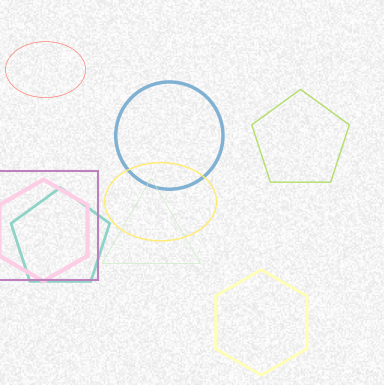[{"shape": "pentagon", "thickness": 2, "radius": 0.67, "center": [0.157, 0.378]}, {"shape": "hexagon", "thickness": 2, "radius": 0.69, "center": [0.679, 0.162]}, {"shape": "oval", "thickness": 0.5, "radius": 0.52, "center": [0.118, 0.819]}, {"shape": "circle", "thickness": 2.5, "radius": 0.7, "center": [0.44, 0.648]}, {"shape": "pentagon", "thickness": 1, "radius": 0.67, "center": [0.781, 0.635]}, {"shape": "hexagon", "thickness": 3, "radius": 0.66, "center": [0.113, 0.402]}, {"shape": "square", "thickness": 1.5, "radius": 0.71, "center": [0.113, 0.415]}, {"shape": "triangle", "thickness": 0.5, "radius": 0.74, "center": [0.393, 0.389]}, {"shape": "oval", "thickness": 1, "radius": 0.73, "center": [0.417, 0.476]}]